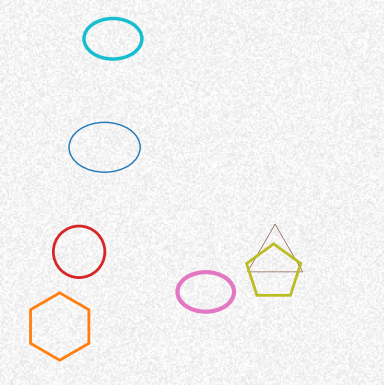[{"shape": "oval", "thickness": 1, "radius": 0.46, "center": [0.272, 0.617]}, {"shape": "hexagon", "thickness": 2, "radius": 0.44, "center": [0.155, 0.152]}, {"shape": "circle", "thickness": 2, "radius": 0.33, "center": [0.205, 0.346]}, {"shape": "triangle", "thickness": 0.5, "radius": 0.41, "center": [0.715, 0.335]}, {"shape": "oval", "thickness": 3, "radius": 0.37, "center": [0.534, 0.242]}, {"shape": "pentagon", "thickness": 2, "radius": 0.37, "center": [0.711, 0.293]}, {"shape": "oval", "thickness": 2.5, "radius": 0.38, "center": [0.293, 0.899]}]